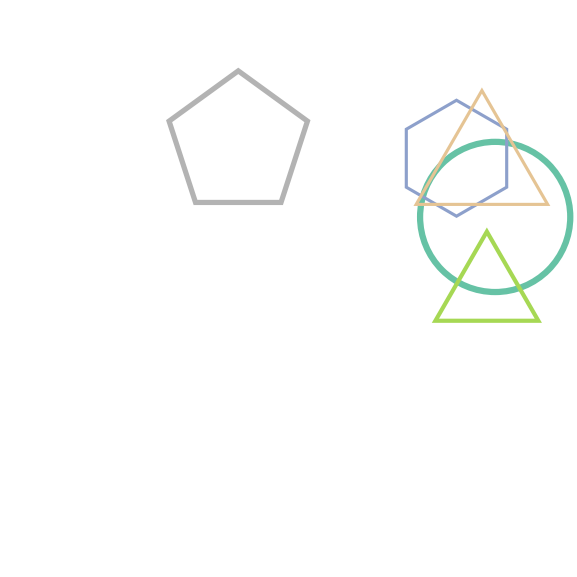[{"shape": "circle", "thickness": 3, "radius": 0.65, "center": [0.857, 0.623]}, {"shape": "hexagon", "thickness": 1.5, "radius": 0.5, "center": [0.79, 0.725]}, {"shape": "triangle", "thickness": 2, "radius": 0.51, "center": [0.843, 0.495]}, {"shape": "triangle", "thickness": 1.5, "radius": 0.66, "center": [0.834, 0.711]}, {"shape": "pentagon", "thickness": 2.5, "radius": 0.63, "center": [0.413, 0.75]}]